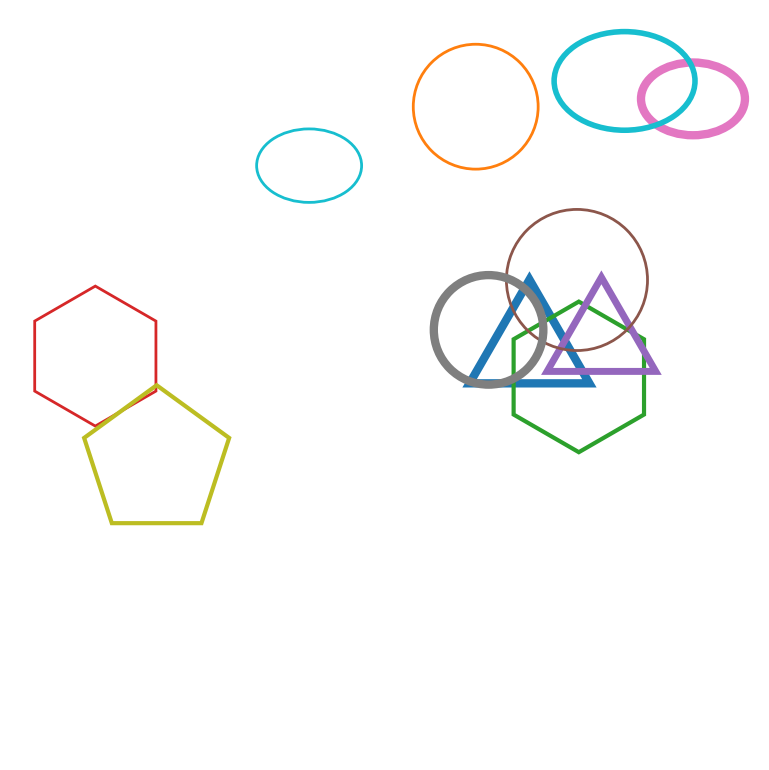[{"shape": "triangle", "thickness": 3, "radius": 0.45, "center": [0.688, 0.547]}, {"shape": "circle", "thickness": 1, "radius": 0.41, "center": [0.618, 0.861]}, {"shape": "hexagon", "thickness": 1.5, "radius": 0.49, "center": [0.752, 0.511]}, {"shape": "hexagon", "thickness": 1, "radius": 0.45, "center": [0.124, 0.538]}, {"shape": "triangle", "thickness": 2.5, "radius": 0.41, "center": [0.781, 0.558]}, {"shape": "circle", "thickness": 1, "radius": 0.46, "center": [0.749, 0.636]}, {"shape": "oval", "thickness": 3, "radius": 0.34, "center": [0.9, 0.872]}, {"shape": "circle", "thickness": 3, "radius": 0.36, "center": [0.635, 0.572]}, {"shape": "pentagon", "thickness": 1.5, "radius": 0.5, "center": [0.203, 0.401]}, {"shape": "oval", "thickness": 1, "radius": 0.34, "center": [0.401, 0.785]}, {"shape": "oval", "thickness": 2, "radius": 0.46, "center": [0.811, 0.895]}]